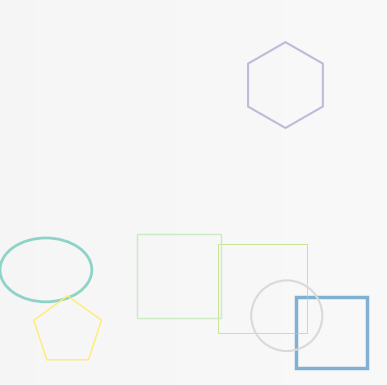[{"shape": "oval", "thickness": 2, "radius": 0.59, "center": [0.118, 0.299]}, {"shape": "hexagon", "thickness": 1.5, "radius": 0.56, "center": [0.737, 0.779]}, {"shape": "square", "thickness": 2.5, "radius": 0.46, "center": [0.855, 0.136]}, {"shape": "square", "thickness": 0.5, "radius": 0.58, "center": [0.678, 0.251]}, {"shape": "circle", "thickness": 1.5, "radius": 0.46, "center": [0.74, 0.18]}, {"shape": "square", "thickness": 1, "radius": 0.54, "center": [0.462, 0.284]}, {"shape": "pentagon", "thickness": 1, "radius": 0.46, "center": [0.175, 0.14]}]